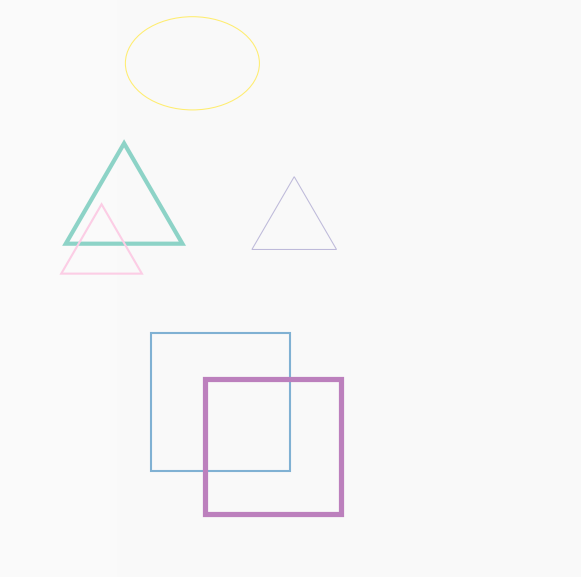[{"shape": "triangle", "thickness": 2, "radius": 0.58, "center": [0.213, 0.635]}, {"shape": "triangle", "thickness": 0.5, "radius": 0.42, "center": [0.506, 0.609]}, {"shape": "square", "thickness": 1, "radius": 0.6, "center": [0.38, 0.303]}, {"shape": "triangle", "thickness": 1, "radius": 0.4, "center": [0.175, 0.565]}, {"shape": "square", "thickness": 2.5, "radius": 0.59, "center": [0.469, 0.226]}, {"shape": "oval", "thickness": 0.5, "radius": 0.58, "center": [0.331, 0.89]}]